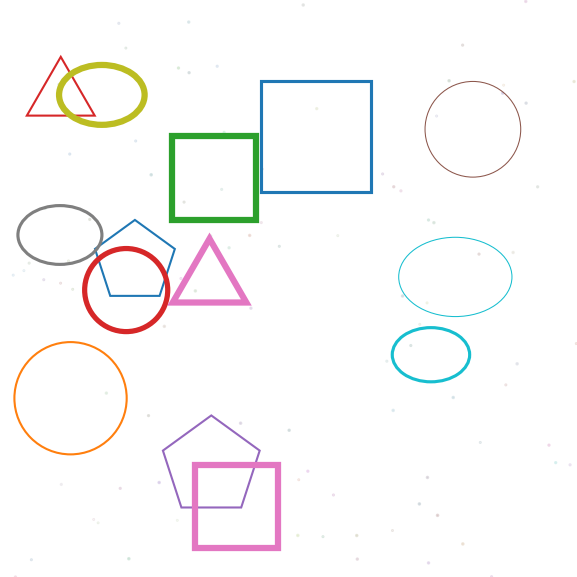[{"shape": "pentagon", "thickness": 1, "radius": 0.36, "center": [0.234, 0.546]}, {"shape": "square", "thickness": 1.5, "radius": 0.48, "center": [0.547, 0.763]}, {"shape": "circle", "thickness": 1, "radius": 0.49, "center": [0.122, 0.31]}, {"shape": "square", "thickness": 3, "radius": 0.36, "center": [0.371, 0.692]}, {"shape": "triangle", "thickness": 1, "radius": 0.34, "center": [0.105, 0.833]}, {"shape": "circle", "thickness": 2.5, "radius": 0.36, "center": [0.219, 0.497]}, {"shape": "pentagon", "thickness": 1, "radius": 0.44, "center": [0.366, 0.192]}, {"shape": "circle", "thickness": 0.5, "radius": 0.41, "center": [0.819, 0.775]}, {"shape": "triangle", "thickness": 3, "radius": 0.37, "center": [0.363, 0.512]}, {"shape": "square", "thickness": 3, "radius": 0.36, "center": [0.409, 0.122]}, {"shape": "oval", "thickness": 1.5, "radius": 0.36, "center": [0.104, 0.592]}, {"shape": "oval", "thickness": 3, "radius": 0.37, "center": [0.176, 0.835]}, {"shape": "oval", "thickness": 1.5, "radius": 0.34, "center": [0.746, 0.385]}, {"shape": "oval", "thickness": 0.5, "radius": 0.49, "center": [0.788, 0.52]}]